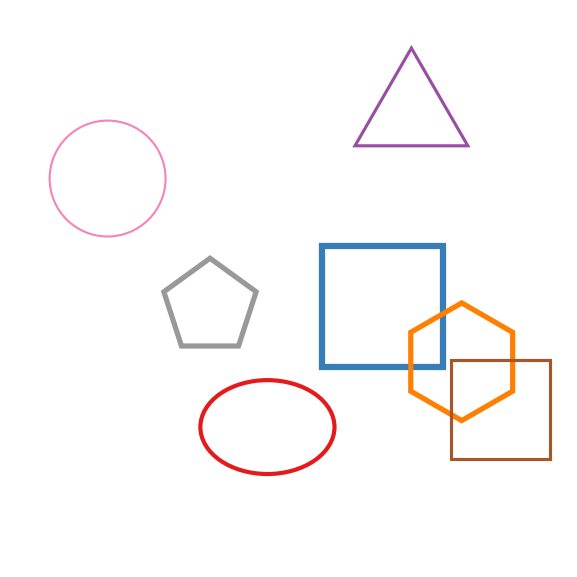[{"shape": "oval", "thickness": 2, "radius": 0.58, "center": [0.463, 0.26]}, {"shape": "square", "thickness": 3, "radius": 0.52, "center": [0.661, 0.468]}, {"shape": "triangle", "thickness": 1.5, "radius": 0.56, "center": [0.712, 0.803]}, {"shape": "hexagon", "thickness": 2.5, "radius": 0.51, "center": [0.8, 0.373]}, {"shape": "square", "thickness": 1.5, "radius": 0.43, "center": [0.867, 0.289]}, {"shape": "circle", "thickness": 1, "radius": 0.5, "center": [0.186, 0.69]}, {"shape": "pentagon", "thickness": 2.5, "radius": 0.42, "center": [0.364, 0.468]}]